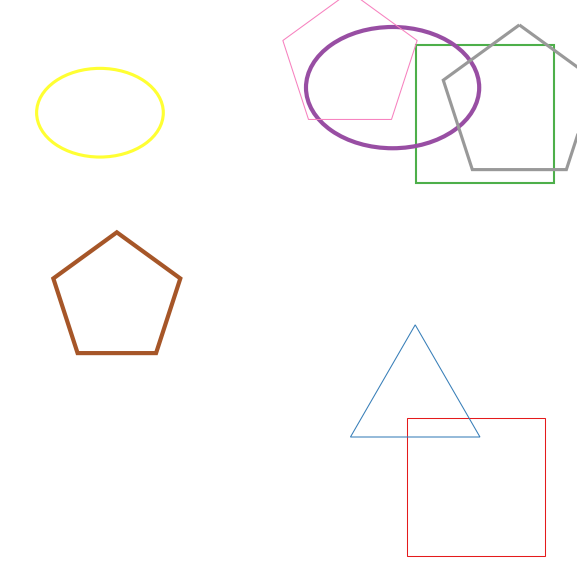[{"shape": "square", "thickness": 0.5, "radius": 0.6, "center": [0.824, 0.156]}, {"shape": "triangle", "thickness": 0.5, "radius": 0.65, "center": [0.719, 0.307]}, {"shape": "square", "thickness": 1, "radius": 0.6, "center": [0.839, 0.803]}, {"shape": "oval", "thickness": 2, "radius": 0.75, "center": [0.68, 0.847]}, {"shape": "oval", "thickness": 1.5, "radius": 0.55, "center": [0.173, 0.804]}, {"shape": "pentagon", "thickness": 2, "radius": 0.58, "center": [0.202, 0.481]}, {"shape": "pentagon", "thickness": 0.5, "radius": 0.61, "center": [0.606, 0.891]}, {"shape": "pentagon", "thickness": 1.5, "radius": 0.69, "center": [0.899, 0.817]}]